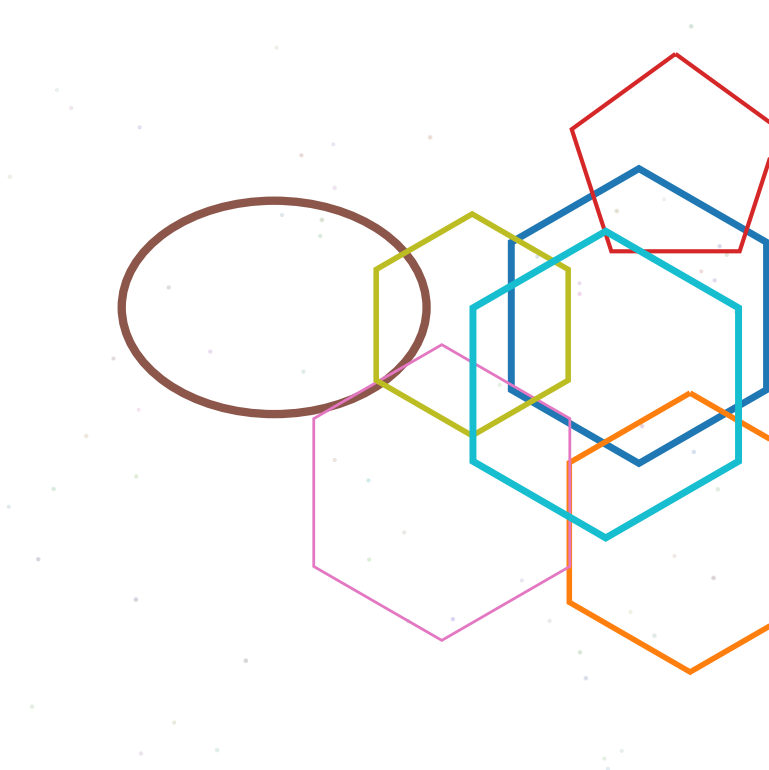[{"shape": "hexagon", "thickness": 2.5, "radius": 0.96, "center": [0.83, 0.59]}, {"shape": "hexagon", "thickness": 2, "radius": 0.91, "center": [0.896, 0.308]}, {"shape": "pentagon", "thickness": 1.5, "radius": 0.71, "center": [0.877, 0.788]}, {"shape": "oval", "thickness": 3, "radius": 0.99, "center": [0.356, 0.601]}, {"shape": "hexagon", "thickness": 1, "radius": 0.96, "center": [0.574, 0.36]}, {"shape": "hexagon", "thickness": 2, "radius": 0.72, "center": [0.613, 0.578]}, {"shape": "hexagon", "thickness": 2.5, "radius": 1.0, "center": [0.787, 0.501]}]